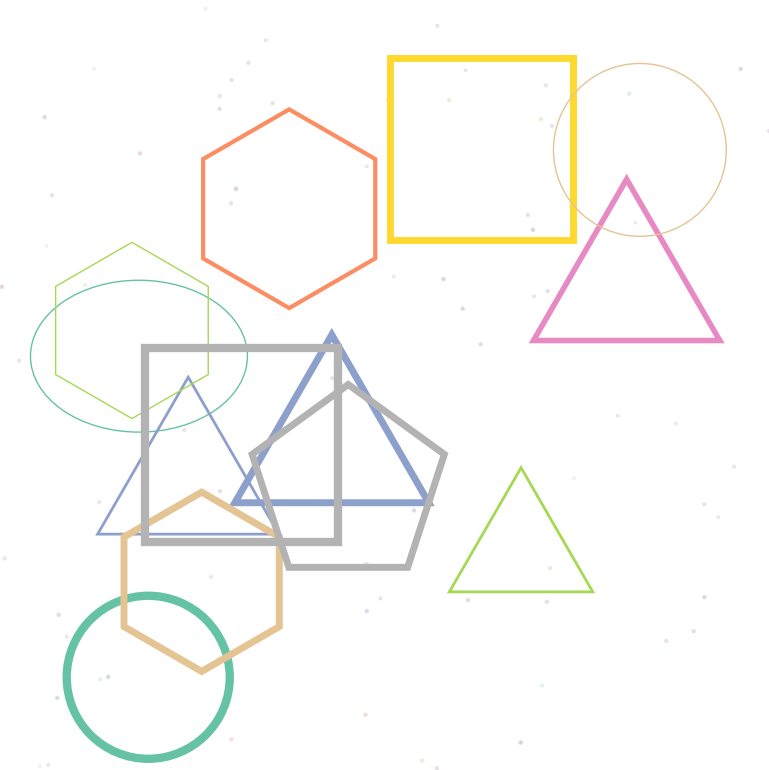[{"shape": "oval", "thickness": 0.5, "radius": 0.7, "center": [0.18, 0.537]}, {"shape": "circle", "thickness": 3, "radius": 0.53, "center": [0.193, 0.12]}, {"shape": "hexagon", "thickness": 1.5, "radius": 0.65, "center": [0.376, 0.729]}, {"shape": "triangle", "thickness": 2.5, "radius": 0.73, "center": [0.431, 0.42]}, {"shape": "triangle", "thickness": 1, "radius": 0.68, "center": [0.244, 0.374]}, {"shape": "triangle", "thickness": 2, "radius": 0.7, "center": [0.814, 0.628]}, {"shape": "hexagon", "thickness": 0.5, "radius": 0.57, "center": [0.171, 0.571]}, {"shape": "triangle", "thickness": 1, "radius": 0.54, "center": [0.677, 0.285]}, {"shape": "square", "thickness": 2.5, "radius": 0.59, "center": [0.626, 0.807]}, {"shape": "hexagon", "thickness": 2.5, "radius": 0.58, "center": [0.262, 0.244]}, {"shape": "circle", "thickness": 0.5, "radius": 0.56, "center": [0.831, 0.805]}, {"shape": "pentagon", "thickness": 2.5, "radius": 0.66, "center": [0.452, 0.369]}, {"shape": "square", "thickness": 3, "radius": 0.63, "center": [0.313, 0.422]}]